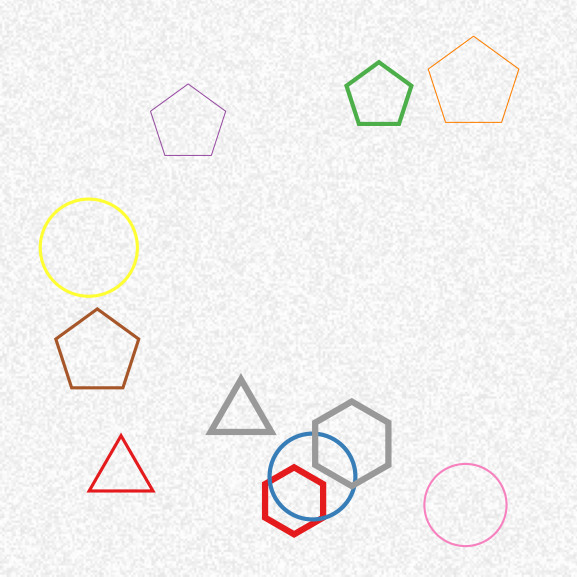[{"shape": "triangle", "thickness": 1.5, "radius": 0.32, "center": [0.21, 0.181]}, {"shape": "hexagon", "thickness": 3, "radius": 0.29, "center": [0.509, 0.132]}, {"shape": "circle", "thickness": 2, "radius": 0.37, "center": [0.541, 0.174]}, {"shape": "pentagon", "thickness": 2, "radius": 0.3, "center": [0.656, 0.832]}, {"shape": "pentagon", "thickness": 0.5, "radius": 0.34, "center": [0.326, 0.785]}, {"shape": "pentagon", "thickness": 0.5, "radius": 0.41, "center": [0.82, 0.854]}, {"shape": "circle", "thickness": 1.5, "radius": 0.42, "center": [0.154, 0.57]}, {"shape": "pentagon", "thickness": 1.5, "radius": 0.38, "center": [0.168, 0.389]}, {"shape": "circle", "thickness": 1, "radius": 0.36, "center": [0.806, 0.125]}, {"shape": "triangle", "thickness": 3, "radius": 0.3, "center": [0.417, 0.282]}, {"shape": "hexagon", "thickness": 3, "radius": 0.37, "center": [0.609, 0.231]}]